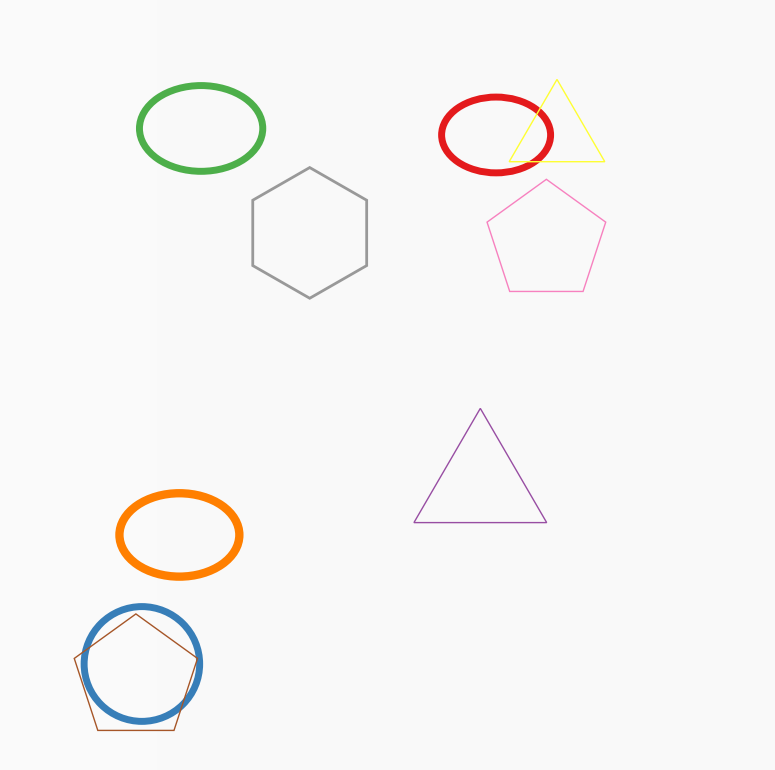[{"shape": "oval", "thickness": 2.5, "radius": 0.35, "center": [0.64, 0.825]}, {"shape": "circle", "thickness": 2.5, "radius": 0.37, "center": [0.183, 0.138]}, {"shape": "oval", "thickness": 2.5, "radius": 0.4, "center": [0.259, 0.833]}, {"shape": "triangle", "thickness": 0.5, "radius": 0.49, "center": [0.62, 0.371]}, {"shape": "oval", "thickness": 3, "radius": 0.39, "center": [0.231, 0.305]}, {"shape": "triangle", "thickness": 0.5, "radius": 0.36, "center": [0.719, 0.826]}, {"shape": "pentagon", "thickness": 0.5, "radius": 0.42, "center": [0.175, 0.119]}, {"shape": "pentagon", "thickness": 0.5, "radius": 0.4, "center": [0.705, 0.687]}, {"shape": "hexagon", "thickness": 1, "radius": 0.42, "center": [0.4, 0.698]}]